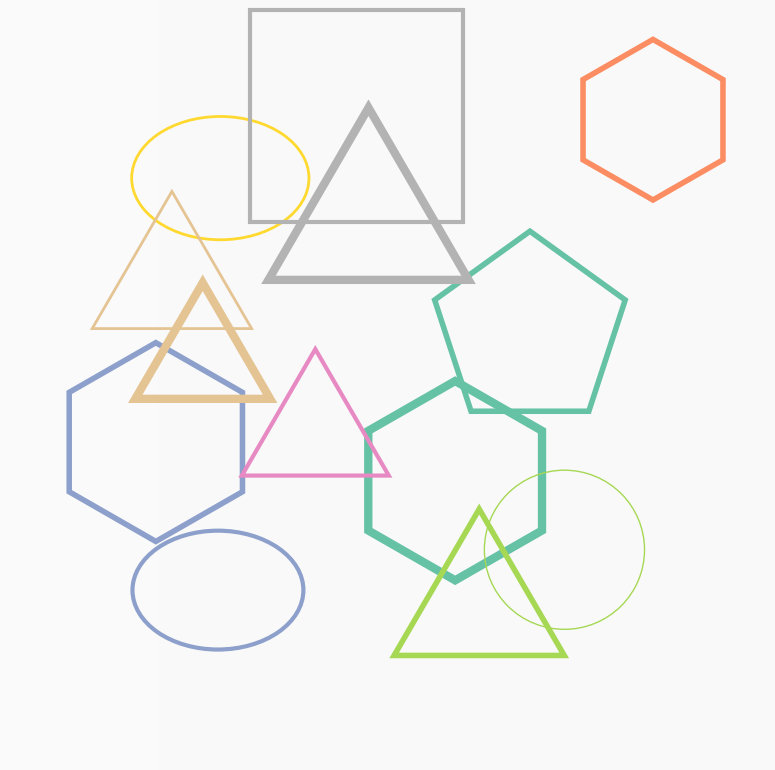[{"shape": "pentagon", "thickness": 2, "radius": 0.65, "center": [0.684, 0.57]}, {"shape": "hexagon", "thickness": 3, "radius": 0.65, "center": [0.587, 0.376]}, {"shape": "hexagon", "thickness": 2, "radius": 0.52, "center": [0.843, 0.845]}, {"shape": "oval", "thickness": 1.5, "radius": 0.55, "center": [0.281, 0.234]}, {"shape": "hexagon", "thickness": 2, "radius": 0.65, "center": [0.201, 0.426]}, {"shape": "triangle", "thickness": 1.5, "radius": 0.55, "center": [0.407, 0.437]}, {"shape": "triangle", "thickness": 2, "radius": 0.63, "center": [0.618, 0.212]}, {"shape": "circle", "thickness": 0.5, "radius": 0.52, "center": [0.728, 0.286]}, {"shape": "oval", "thickness": 1, "radius": 0.57, "center": [0.284, 0.769]}, {"shape": "triangle", "thickness": 1, "radius": 0.59, "center": [0.222, 0.633]}, {"shape": "triangle", "thickness": 3, "radius": 0.5, "center": [0.262, 0.532]}, {"shape": "square", "thickness": 1.5, "radius": 0.69, "center": [0.46, 0.849]}, {"shape": "triangle", "thickness": 3, "radius": 0.75, "center": [0.475, 0.711]}]